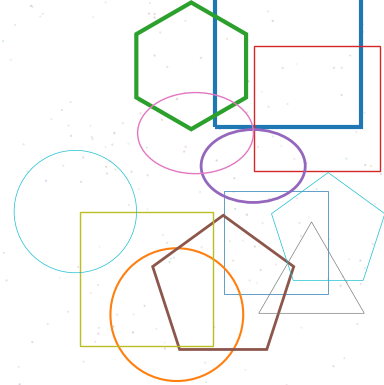[{"shape": "square", "thickness": 3, "radius": 0.95, "center": [0.749, 0.859]}, {"shape": "square", "thickness": 0.5, "radius": 0.67, "center": [0.717, 0.371]}, {"shape": "circle", "thickness": 1.5, "radius": 0.86, "center": [0.459, 0.183]}, {"shape": "hexagon", "thickness": 3, "radius": 0.82, "center": [0.497, 0.829]}, {"shape": "square", "thickness": 1, "radius": 0.82, "center": [0.823, 0.718]}, {"shape": "oval", "thickness": 2, "radius": 0.68, "center": [0.658, 0.569]}, {"shape": "pentagon", "thickness": 2, "radius": 0.96, "center": [0.58, 0.248]}, {"shape": "oval", "thickness": 1, "radius": 0.75, "center": [0.508, 0.654]}, {"shape": "triangle", "thickness": 0.5, "radius": 0.79, "center": [0.809, 0.265]}, {"shape": "square", "thickness": 1, "radius": 0.87, "center": [0.381, 0.275]}, {"shape": "pentagon", "thickness": 0.5, "radius": 0.77, "center": [0.852, 0.397]}, {"shape": "circle", "thickness": 0.5, "radius": 0.79, "center": [0.196, 0.45]}]